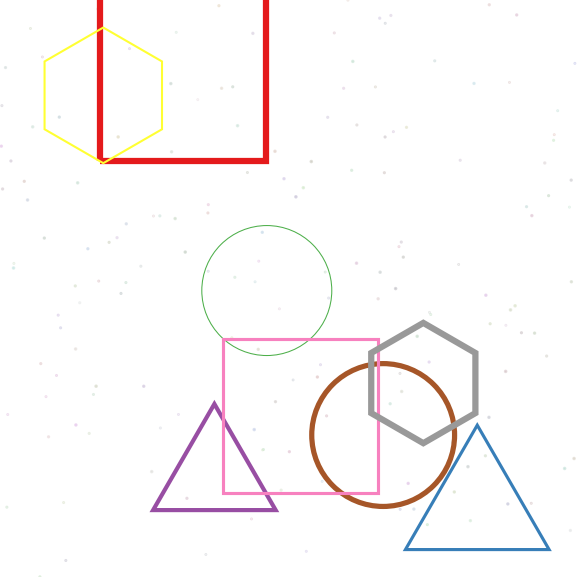[{"shape": "square", "thickness": 3, "radius": 0.72, "center": [0.317, 0.865]}, {"shape": "triangle", "thickness": 1.5, "radius": 0.72, "center": [0.826, 0.119]}, {"shape": "circle", "thickness": 0.5, "radius": 0.56, "center": [0.462, 0.496]}, {"shape": "triangle", "thickness": 2, "radius": 0.61, "center": [0.371, 0.177]}, {"shape": "hexagon", "thickness": 1, "radius": 0.59, "center": [0.179, 0.834]}, {"shape": "circle", "thickness": 2.5, "radius": 0.62, "center": [0.663, 0.246]}, {"shape": "square", "thickness": 1.5, "radius": 0.67, "center": [0.52, 0.278]}, {"shape": "hexagon", "thickness": 3, "radius": 0.52, "center": [0.733, 0.336]}]